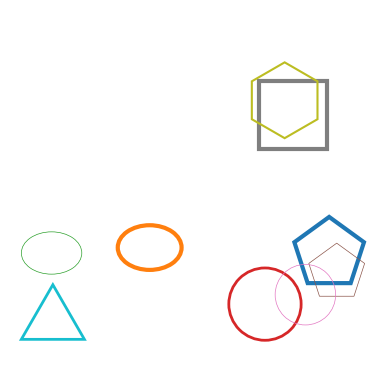[{"shape": "pentagon", "thickness": 3, "radius": 0.48, "center": [0.855, 0.341]}, {"shape": "oval", "thickness": 3, "radius": 0.41, "center": [0.389, 0.357]}, {"shape": "oval", "thickness": 0.5, "radius": 0.39, "center": [0.134, 0.343]}, {"shape": "circle", "thickness": 2, "radius": 0.47, "center": [0.688, 0.21]}, {"shape": "pentagon", "thickness": 0.5, "radius": 0.38, "center": [0.875, 0.292]}, {"shape": "circle", "thickness": 0.5, "radius": 0.39, "center": [0.793, 0.235]}, {"shape": "square", "thickness": 3, "radius": 0.44, "center": [0.762, 0.702]}, {"shape": "hexagon", "thickness": 1.5, "radius": 0.49, "center": [0.739, 0.74]}, {"shape": "triangle", "thickness": 2, "radius": 0.47, "center": [0.137, 0.166]}]